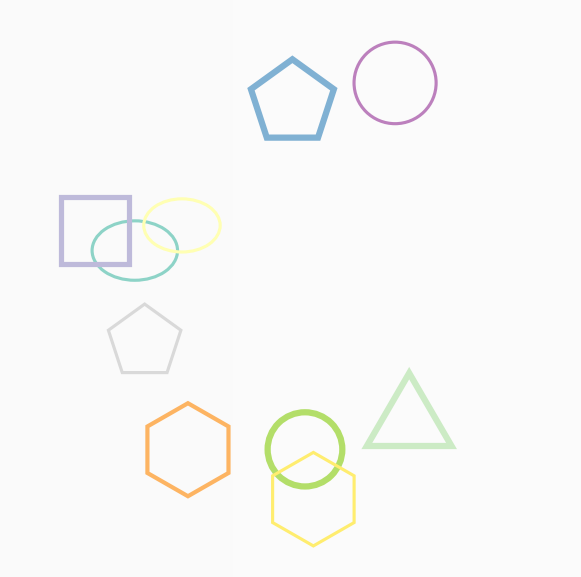[{"shape": "oval", "thickness": 1.5, "radius": 0.37, "center": [0.232, 0.565]}, {"shape": "oval", "thickness": 1.5, "radius": 0.33, "center": [0.313, 0.609]}, {"shape": "square", "thickness": 2.5, "radius": 0.29, "center": [0.163, 0.6]}, {"shape": "pentagon", "thickness": 3, "radius": 0.37, "center": [0.503, 0.821]}, {"shape": "hexagon", "thickness": 2, "radius": 0.4, "center": [0.323, 0.22]}, {"shape": "circle", "thickness": 3, "radius": 0.32, "center": [0.525, 0.221]}, {"shape": "pentagon", "thickness": 1.5, "radius": 0.33, "center": [0.249, 0.407]}, {"shape": "circle", "thickness": 1.5, "radius": 0.35, "center": [0.68, 0.856]}, {"shape": "triangle", "thickness": 3, "radius": 0.42, "center": [0.704, 0.269]}, {"shape": "hexagon", "thickness": 1.5, "radius": 0.4, "center": [0.539, 0.135]}]